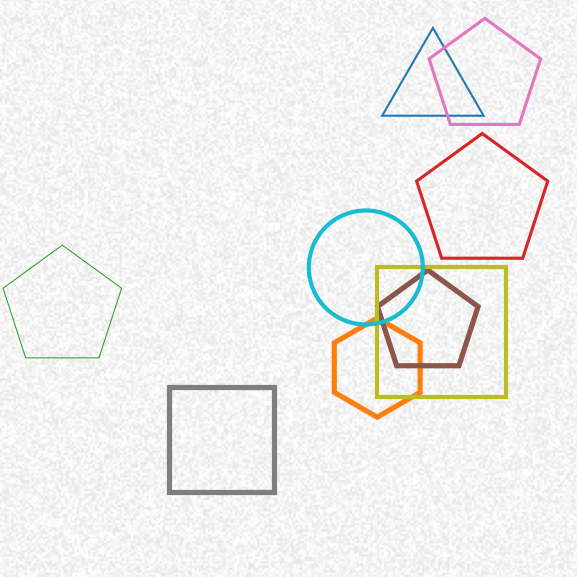[{"shape": "triangle", "thickness": 1, "radius": 0.51, "center": [0.75, 0.849]}, {"shape": "hexagon", "thickness": 2.5, "radius": 0.43, "center": [0.653, 0.363]}, {"shape": "pentagon", "thickness": 0.5, "radius": 0.54, "center": [0.108, 0.467]}, {"shape": "pentagon", "thickness": 1.5, "radius": 0.6, "center": [0.835, 0.649]}, {"shape": "pentagon", "thickness": 2.5, "radius": 0.46, "center": [0.741, 0.44]}, {"shape": "pentagon", "thickness": 1.5, "radius": 0.51, "center": [0.84, 0.866]}, {"shape": "square", "thickness": 2.5, "radius": 0.46, "center": [0.383, 0.238]}, {"shape": "square", "thickness": 2, "radius": 0.56, "center": [0.765, 0.425]}, {"shape": "circle", "thickness": 2, "radius": 0.49, "center": [0.633, 0.536]}]